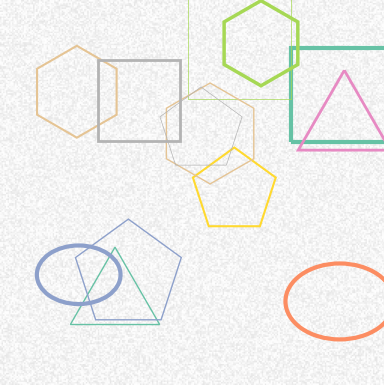[{"shape": "triangle", "thickness": 1, "radius": 0.67, "center": [0.299, 0.224]}, {"shape": "square", "thickness": 3, "radius": 0.61, "center": [0.879, 0.752]}, {"shape": "oval", "thickness": 3, "radius": 0.7, "center": [0.882, 0.217]}, {"shape": "oval", "thickness": 3, "radius": 0.54, "center": [0.204, 0.286]}, {"shape": "pentagon", "thickness": 1, "radius": 0.72, "center": [0.333, 0.286]}, {"shape": "triangle", "thickness": 2, "radius": 0.69, "center": [0.894, 0.679]}, {"shape": "square", "thickness": 0.5, "radius": 0.67, "center": [0.623, 0.877]}, {"shape": "hexagon", "thickness": 2.5, "radius": 0.55, "center": [0.678, 0.888]}, {"shape": "pentagon", "thickness": 1.5, "radius": 0.57, "center": [0.609, 0.504]}, {"shape": "hexagon", "thickness": 1, "radius": 0.66, "center": [0.546, 0.653]}, {"shape": "hexagon", "thickness": 1.5, "radius": 0.6, "center": [0.2, 0.762]}, {"shape": "square", "thickness": 2, "radius": 0.53, "center": [0.361, 0.739]}, {"shape": "pentagon", "thickness": 0.5, "radius": 0.56, "center": [0.522, 0.662]}]